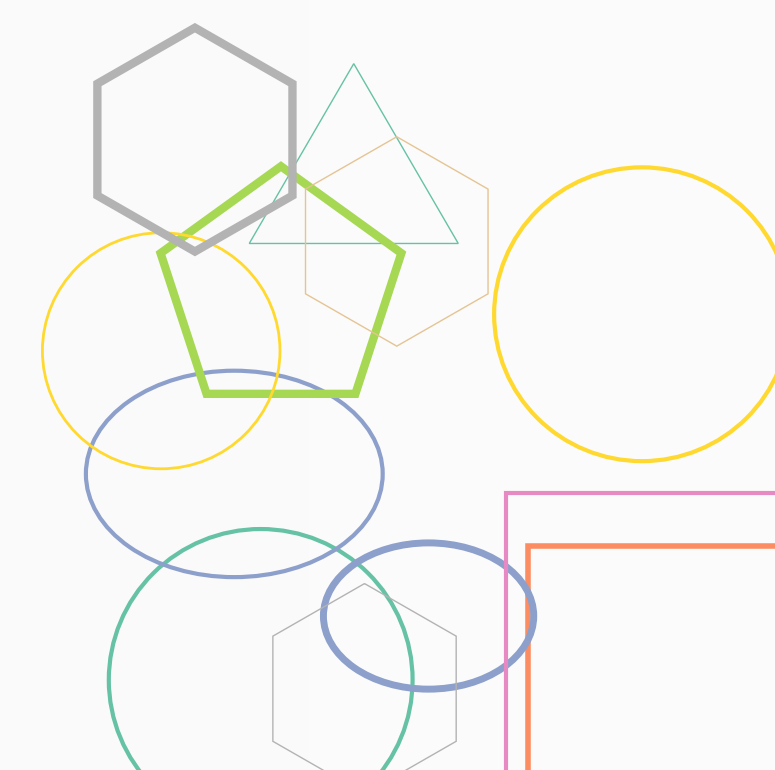[{"shape": "triangle", "thickness": 0.5, "radius": 0.78, "center": [0.456, 0.762]}, {"shape": "circle", "thickness": 1.5, "radius": 0.98, "center": [0.336, 0.117]}, {"shape": "square", "thickness": 2, "radius": 0.95, "center": [0.871, 0.102]}, {"shape": "oval", "thickness": 2.5, "radius": 0.68, "center": [0.553, 0.2]}, {"shape": "oval", "thickness": 1.5, "radius": 0.96, "center": [0.302, 0.385]}, {"shape": "square", "thickness": 1.5, "radius": 0.93, "center": [0.839, 0.174]}, {"shape": "pentagon", "thickness": 3, "radius": 0.82, "center": [0.363, 0.621]}, {"shape": "circle", "thickness": 1, "radius": 0.77, "center": [0.208, 0.544]}, {"shape": "circle", "thickness": 1.5, "radius": 0.95, "center": [0.828, 0.592]}, {"shape": "hexagon", "thickness": 0.5, "radius": 0.68, "center": [0.512, 0.686]}, {"shape": "hexagon", "thickness": 3, "radius": 0.73, "center": [0.252, 0.819]}, {"shape": "hexagon", "thickness": 0.5, "radius": 0.68, "center": [0.47, 0.106]}]